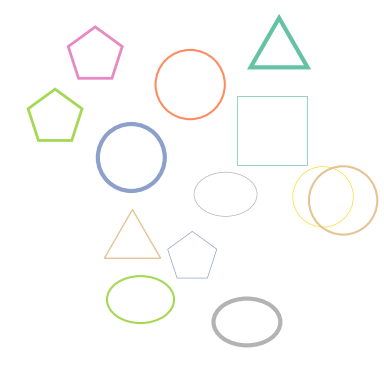[{"shape": "square", "thickness": 0.5, "radius": 0.45, "center": [0.706, 0.66]}, {"shape": "triangle", "thickness": 3, "radius": 0.43, "center": [0.725, 0.868]}, {"shape": "circle", "thickness": 1.5, "radius": 0.45, "center": [0.494, 0.78]}, {"shape": "pentagon", "thickness": 0.5, "radius": 0.34, "center": [0.499, 0.332]}, {"shape": "circle", "thickness": 3, "radius": 0.43, "center": [0.341, 0.591]}, {"shape": "pentagon", "thickness": 2, "radius": 0.37, "center": [0.247, 0.856]}, {"shape": "oval", "thickness": 1.5, "radius": 0.44, "center": [0.365, 0.222]}, {"shape": "pentagon", "thickness": 2, "radius": 0.37, "center": [0.143, 0.695]}, {"shape": "circle", "thickness": 0.5, "radius": 0.39, "center": [0.839, 0.489]}, {"shape": "triangle", "thickness": 1, "radius": 0.42, "center": [0.344, 0.371]}, {"shape": "circle", "thickness": 1.5, "radius": 0.44, "center": [0.891, 0.479]}, {"shape": "oval", "thickness": 3, "radius": 0.43, "center": [0.641, 0.164]}, {"shape": "oval", "thickness": 0.5, "radius": 0.41, "center": [0.586, 0.495]}]